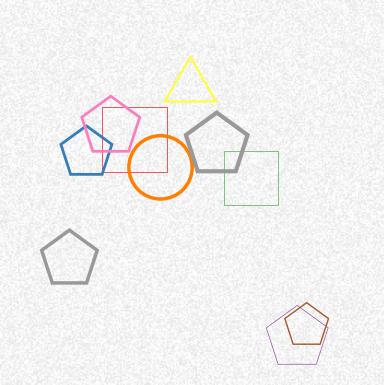[{"shape": "square", "thickness": 0.5, "radius": 0.42, "center": [0.349, 0.637]}, {"shape": "pentagon", "thickness": 2, "radius": 0.35, "center": [0.224, 0.603]}, {"shape": "square", "thickness": 0.5, "radius": 0.35, "center": [0.651, 0.537]}, {"shape": "pentagon", "thickness": 0.5, "radius": 0.42, "center": [0.772, 0.122]}, {"shape": "circle", "thickness": 2.5, "radius": 0.41, "center": [0.417, 0.565]}, {"shape": "triangle", "thickness": 1.5, "radius": 0.39, "center": [0.495, 0.775]}, {"shape": "pentagon", "thickness": 1, "radius": 0.3, "center": [0.797, 0.154]}, {"shape": "pentagon", "thickness": 2, "radius": 0.4, "center": [0.288, 0.671]}, {"shape": "pentagon", "thickness": 2.5, "radius": 0.38, "center": [0.18, 0.326]}, {"shape": "pentagon", "thickness": 3, "radius": 0.42, "center": [0.563, 0.623]}]